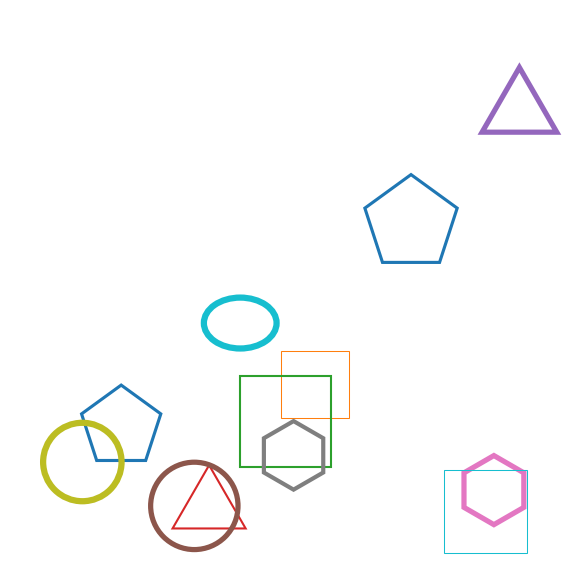[{"shape": "pentagon", "thickness": 1.5, "radius": 0.36, "center": [0.21, 0.26]}, {"shape": "pentagon", "thickness": 1.5, "radius": 0.42, "center": [0.712, 0.613]}, {"shape": "square", "thickness": 0.5, "radius": 0.29, "center": [0.545, 0.333]}, {"shape": "square", "thickness": 1, "radius": 0.4, "center": [0.494, 0.27]}, {"shape": "triangle", "thickness": 1, "radius": 0.37, "center": [0.362, 0.121]}, {"shape": "triangle", "thickness": 2.5, "radius": 0.37, "center": [0.899, 0.808]}, {"shape": "circle", "thickness": 2.5, "radius": 0.38, "center": [0.336, 0.123]}, {"shape": "hexagon", "thickness": 2.5, "radius": 0.3, "center": [0.855, 0.15]}, {"shape": "hexagon", "thickness": 2, "radius": 0.3, "center": [0.508, 0.211]}, {"shape": "circle", "thickness": 3, "radius": 0.34, "center": [0.143, 0.199]}, {"shape": "oval", "thickness": 3, "radius": 0.31, "center": [0.416, 0.44]}, {"shape": "square", "thickness": 0.5, "radius": 0.36, "center": [0.84, 0.113]}]